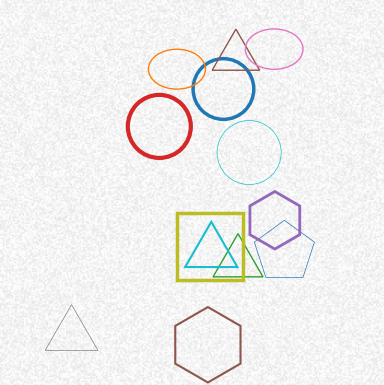[{"shape": "pentagon", "thickness": 0.5, "radius": 0.41, "center": [0.739, 0.346]}, {"shape": "circle", "thickness": 2.5, "radius": 0.39, "center": [0.58, 0.769]}, {"shape": "oval", "thickness": 1, "radius": 0.37, "center": [0.46, 0.82]}, {"shape": "triangle", "thickness": 1, "radius": 0.37, "center": [0.618, 0.318]}, {"shape": "circle", "thickness": 3, "radius": 0.41, "center": [0.414, 0.672]}, {"shape": "hexagon", "thickness": 2, "radius": 0.37, "center": [0.714, 0.428]}, {"shape": "triangle", "thickness": 1, "radius": 0.36, "center": [0.613, 0.853]}, {"shape": "hexagon", "thickness": 1.5, "radius": 0.49, "center": [0.54, 0.105]}, {"shape": "oval", "thickness": 1, "radius": 0.37, "center": [0.712, 0.872]}, {"shape": "triangle", "thickness": 0.5, "radius": 0.4, "center": [0.186, 0.13]}, {"shape": "square", "thickness": 2.5, "radius": 0.43, "center": [0.545, 0.359]}, {"shape": "triangle", "thickness": 1.5, "radius": 0.39, "center": [0.549, 0.346]}, {"shape": "circle", "thickness": 0.5, "radius": 0.42, "center": [0.647, 0.604]}]